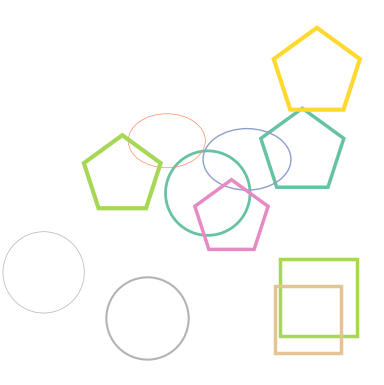[{"shape": "pentagon", "thickness": 2.5, "radius": 0.57, "center": [0.785, 0.605]}, {"shape": "circle", "thickness": 2, "radius": 0.55, "center": [0.54, 0.498]}, {"shape": "oval", "thickness": 0.5, "radius": 0.5, "center": [0.433, 0.634]}, {"shape": "oval", "thickness": 1, "radius": 0.57, "center": [0.642, 0.586]}, {"shape": "pentagon", "thickness": 2.5, "radius": 0.5, "center": [0.601, 0.433]}, {"shape": "square", "thickness": 2.5, "radius": 0.5, "center": [0.827, 0.227]}, {"shape": "pentagon", "thickness": 3, "radius": 0.52, "center": [0.318, 0.544]}, {"shape": "pentagon", "thickness": 3, "radius": 0.59, "center": [0.823, 0.81]}, {"shape": "square", "thickness": 2.5, "radius": 0.43, "center": [0.8, 0.17]}, {"shape": "circle", "thickness": 1.5, "radius": 0.53, "center": [0.383, 0.173]}, {"shape": "circle", "thickness": 0.5, "radius": 0.53, "center": [0.113, 0.293]}]